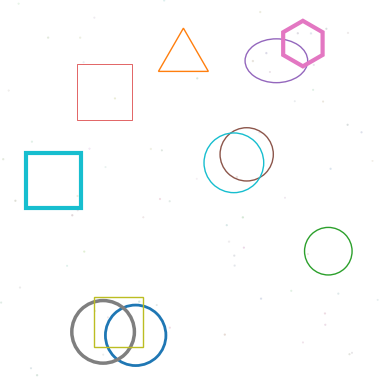[{"shape": "circle", "thickness": 2, "radius": 0.39, "center": [0.352, 0.129]}, {"shape": "triangle", "thickness": 1, "radius": 0.37, "center": [0.476, 0.852]}, {"shape": "circle", "thickness": 1, "radius": 0.31, "center": [0.853, 0.348]}, {"shape": "square", "thickness": 0.5, "radius": 0.36, "center": [0.272, 0.761]}, {"shape": "oval", "thickness": 1, "radius": 0.41, "center": [0.718, 0.842]}, {"shape": "circle", "thickness": 1, "radius": 0.35, "center": [0.641, 0.599]}, {"shape": "hexagon", "thickness": 3, "radius": 0.3, "center": [0.787, 0.887]}, {"shape": "circle", "thickness": 2.5, "radius": 0.41, "center": [0.268, 0.138]}, {"shape": "square", "thickness": 1, "radius": 0.32, "center": [0.307, 0.164]}, {"shape": "square", "thickness": 3, "radius": 0.36, "center": [0.139, 0.53]}, {"shape": "circle", "thickness": 1, "radius": 0.39, "center": [0.607, 0.577]}]